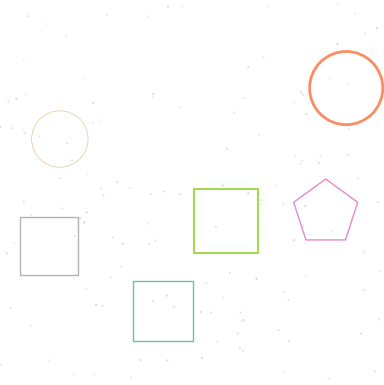[{"shape": "square", "thickness": 1, "radius": 0.39, "center": [0.423, 0.193]}, {"shape": "circle", "thickness": 2, "radius": 0.48, "center": [0.899, 0.771]}, {"shape": "pentagon", "thickness": 1, "radius": 0.44, "center": [0.846, 0.448]}, {"shape": "square", "thickness": 1.5, "radius": 0.42, "center": [0.587, 0.426]}, {"shape": "circle", "thickness": 0.5, "radius": 0.37, "center": [0.155, 0.639]}, {"shape": "square", "thickness": 1, "radius": 0.38, "center": [0.128, 0.362]}]